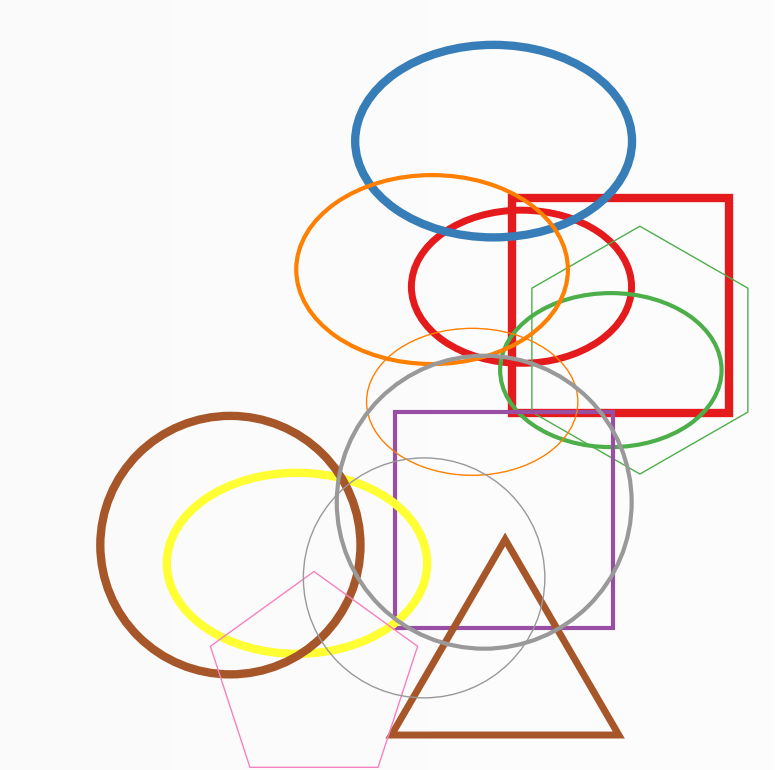[{"shape": "oval", "thickness": 2.5, "radius": 0.71, "center": [0.673, 0.628]}, {"shape": "square", "thickness": 3, "radius": 0.7, "center": [0.801, 0.603]}, {"shape": "oval", "thickness": 3, "radius": 0.89, "center": [0.637, 0.817]}, {"shape": "hexagon", "thickness": 0.5, "radius": 0.8, "center": [0.826, 0.545]}, {"shape": "oval", "thickness": 1.5, "radius": 0.71, "center": [0.788, 0.519]}, {"shape": "square", "thickness": 1.5, "radius": 0.7, "center": [0.65, 0.325]}, {"shape": "oval", "thickness": 1.5, "radius": 0.88, "center": [0.558, 0.65]}, {"shape": "oval", "thickness": 0.5, "radius": 0.68, "center": [0.609, 0.478]}, {"shape": "oval", "thickness": 3, "radius": 0.84, "center": [0.383, 0.268]}, {"shape": "circle", "thickness": 3, "radius": 0.84, "center": [0.297, 0.292]}, {"shape": "triangle", "thickness": 2.5, "radius": 0.85, "center": [0.652, 0.13]}, {"shape": "pentagon", "thickness": 0.5, "radius": 0.7, "center": [0.405, 0.117]}, {"shape": "circle", "thickness": 0.5, "radius": 0.78, "center": [0.547, 0.249]}, {"shape": "circle", "thickness": 1.5, "radius": 0.95, "center": [0.625, 0.348]}]